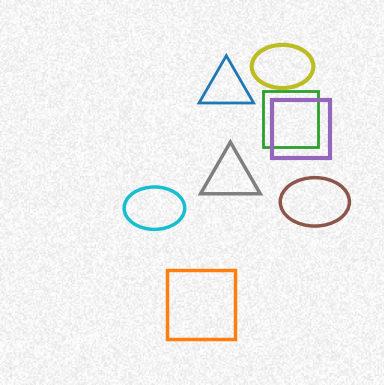[{"shape": "triangle", "thickness": 2, "radius": 0.41, "center": [0.588, 0.773]}, {"shape": "square", "thickness": 2.5, "radius": 0.44, "center": [0.522, 0.209]}, {"shape": "square", "thickness": 2, "radius": 0.36, "center": [0.754, 0.691]}, {"shape": "square", "thickness": 3, "radius": 0.38, "center": [0.783, 0.666]}, {"shape": "oval", "thickness": 2.5, "radius": 0.45, "center": [0.818, 0.476]}, {"shape": "triangle", "thickness": 2.5, "radius": 0.45, "center": [0.598, 0.541]}, {"shape": "oval", "thickness": 3, "radius": 0.4, "center": [0.734, 0.827]}, {"shape": "oval", "thickness": 2.5, "radius": 0.39, "center": [0.401, 0.459]}]